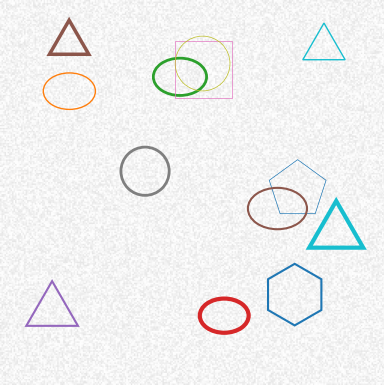[{"shape": "hexagon", "thickness": 1.5, "radius": 0.4, "center": [0.765, 0.235]}, {"shape": "pentagon", "thickness": 0.5, "radius": 0.39, "center": [0.773, 0.508]}, {"shape": "oval", "thickness": 1, "radius": 0.34, "center": [0.18, 0.763]}, {"shape": "oval", "thickness": 2, "radius": 0.35, "center": [0.467, 0.8]}, {"shape": "oval", "thickness": 3, "radius": 0.32, "center": [0.582, 0.18]}, {"shape": "triangle", "thickness": 1.5, "radius": 0.39, "center": [0.135, 0.192]}, {"shape": "triangle", "thickness": 2.5, "radius": 0.29, "center": [0.18, 0.889]}, {"shape": "oval", "thickness": 1.5, "radius": 0.38, "center": [0.721, 0.458]}, {"shape": "square", "thickness": 0.5, "radius": 0.37, "center": [0.529, 0.82]}, {"shape": "circle", "thickness": 2, "radius": 0.31, "center": [0.377, 0.555]}, {"shape": "circle", "thickness": 0.5, "radius": 0.36, "center": [0.526, 0.835]}, {"shape": "triangle", "thickness": 3, "radius": 0.4, "center": [0.873, 0.397]}, {"shape": "triangle", "thickness": 1, "radius": 0.32, "center": [0.841, 0.877]}]